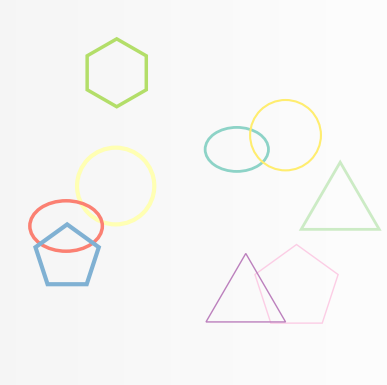[{"shape": "oval", "thickness": 2, "radius": 0.41, "center": [0.611, 0.612]}, {"shape": "circle", "thickness": 3, "radius": 0.5, "center": [0.299, 0.517]}, {"shape": "oval", "thickness": 2.5, "radius": 0.47, "center": [0.171, 0.413]}, {"shape": "pentagon", "thickness": 3, "radius": 0.43, "center": [0.173, 0.331]}, {"shape": "hexagon", "thickness": 2.5, "radius": 0.44, "center": [0.301, 0.811]}, {"shape": "pentagon", "thickness": 1, "radius": 0.56, "center": [0.765, 0.252]}, {"shape": "triangle", "thickness": 1, "radius": 0.59, "center": [0.634, 0.223]}, {"shape": "triangle", "thickness": 2, "radius": 0.58, "center": [0.878, 0.462]}, {"shape": "circle", "thickness": 1.5, "radius": 0.46, "center": [0.737, 0.649]}]